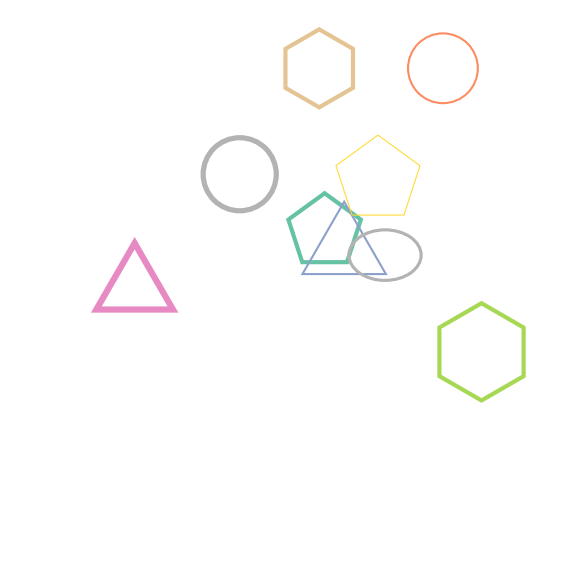[{"shape": "pentagon", "thickness": 2, "radius": 0.33, "center": [0.562, 0.599]}, {"shape": "circle", "thickness": 1, "radius": 0.3, "center": [0.767, 0.881]}, {"shape": "triangle", "thickness": 1, "radius": 0.42, "center": [0.596, 0.566]}, {"shape": "triangle", "thickness": 3, "radius": 0.38, "center": [0.233, 0.501]}, {"shape": "hexagon", "thickness": 2, "radius": 0.42, "center": [0.834, 0.39]}, {"shape": "pentagon", "thickness": 0.5, "radius": 0.38, "center": [0.655, 0.689]}, {"shape": "hexagon", "thickness": 2, "radius": 0.34, "center": [0.553, 0.881]}, {"shape": "oval", "thickness": 1.5, "radius": 0.31, "center": [0.667, 0.557]}, {"shape": "circle", "thickness": 2.5, "radius": 0.32, "center": [0.415, 0.697]}]